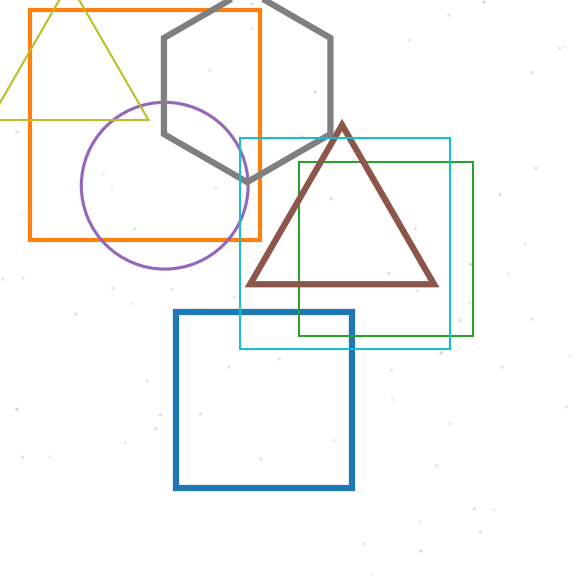[{"shape": "square", "thickness": 3, "radius": 0.76, "center": [0.457, 0.306]}, {"shape": "square", "thickness": 2, "radius": 1.0, "center": [0.251, 0.782]}, {"shape": "square", "thickness": 1, "radius": 0.75, "center": [0.668, 0.568]}, {"shape": "circle", "thickness": 1.5, "radius": 0.72, "center": [0.285, 0.678]}, {"shape": "triangle", "thickness": 3, "radius": 0.92, "center": [0.592, 0.599]}, {"shape": "hexagon", "thickness": 3, "radius": 0.83, "center": [0.428, 0.85]}, {"shape": "triangle", "thickness": 1, "radius": 0.79, "center": [0.12, 0.87]}, {"shape": "square", "thickness": 1, "radius": 0.91, "center": [0.597, 0.577]}]